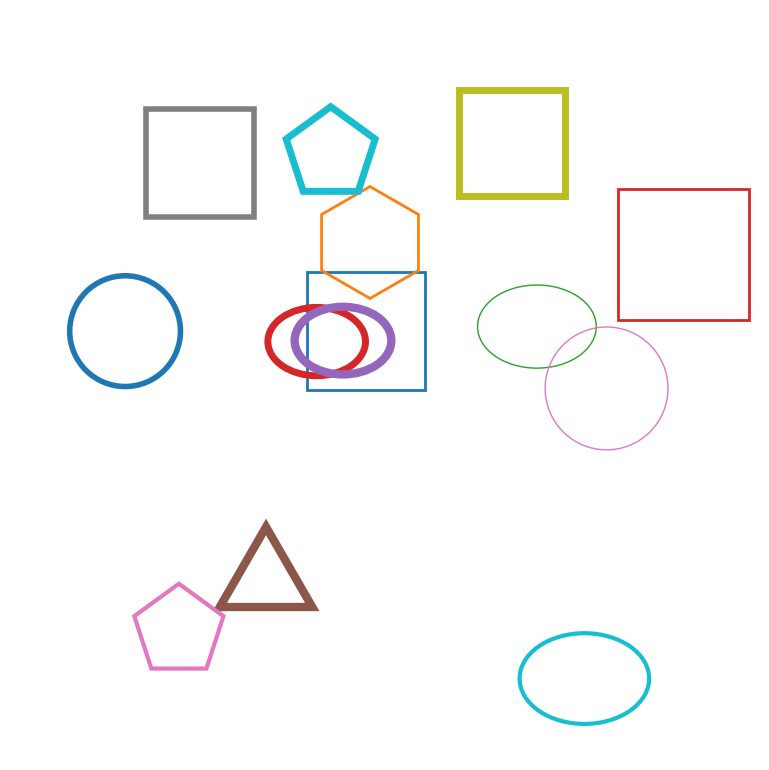[{"shape": "circle", "thickness": 2, "radius": 0.36, "center": [0.162, 0.57]}, {"shape": "square", "thickness": 1, "radius": 0.38, "center": [0.475, 0.57]}, {"shape": "hexagon", "thickness": 1, "radius": 0.36, "center": [0.481, 0.685]}, {"shape": "oval", "thickness": 0.5, "radius": 0.39, "center": [0.697, 0.576]}, {"shape": "square", "thickness": 1, "radius": 0.43, "center": [0.888, 0.67]}, {"shape": "oval", "thickness": 2.5, "radius": 0.32, "center": [0.411, 0.556]}, {"shape": "oval", "thickness": 3, "radius": 0.31, "center": [0.445, 0.558]}, {"shape": "triangle", "thickness": 3, "radius": 0.35, "center": [0.345, 0.246]}, {"shape": "circle", "thickness": 0.5, "radius": 0.4, "center": [0.788, 0.496]}, {"shape": "pentagon", "thickness": 1.5, "radius": 0.3, "center": [0.232, 0.181]}, {"shape": "square", "thickness": 2, "radius": 0.35, "center": [0.26, 0.788]}, {"shape": "square", "thickness": 2.5, "radius": 0.34, "center": [0.665, 0.814]}, {"shape": "pentagon", "thickness": 2.5, "radius": 0.3, "center": [0.429, 0.801]}, {"shape": "oval", "thickness": 1.5, "radius": 0.42, "center": [0.759, 0.119]}]